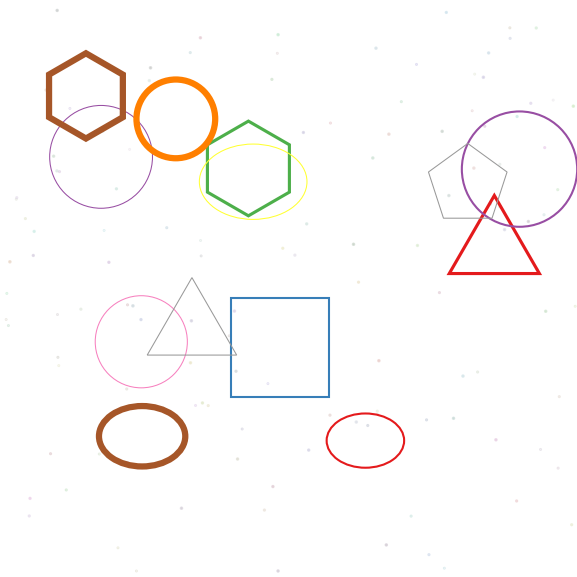[{"shape": "oval", "thickness": 1, "radius": 0.34, "center": [0.633, 0.236]}, {"shape": "triangle", "thickness": 1.5, "radius": 0.45, "center": [0.856, 0.571]}, {"shape": "square", "thickness": 1, "radius": 0.43, "center": [0.485, 0.397]}, {"shape": "hexagon", "thickness": 1.5, "radius": 0.41, "center": [0.43, 0.707]}, {"shape": "circle", "thickness": 1, "radius": 0.5, "center": [0.9, 0.706]}, {"shape": "circle", "thickness": 0.5, "radius": 0.45, "center": [0.175, 0.728]}, {"shape": "circle", "thickness": 3, "radius": 0.34, "center": [0.304, 0.793]}, {"shape": "oval", "thickness": 0.5, "radius": 0.47, "center": [0.438, 0.684]}, {"shape": "hexagon", "thickness": 3, "radius": 0.37, "center": [0.149, 0.833]}, {"shape": "oval", "thickness": 3, "radius": 0.37, "center": [0.246, 0.244]}, {"shape": "circle", "thickness": 0.5, "radius": 0.4, "center": [0.245, 0.407]}, {"shape": "pentagon", "thickness": 0.5, "radius": 0.36, "center": [0.81, 0.679]}, {"shape": "triangle", "thickness": 0.5, "radius": 0.45, "center": [0.332, 0.429]}]